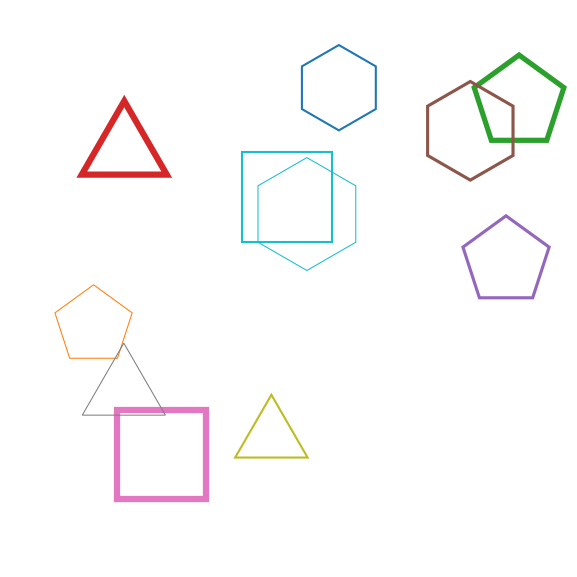[{"shape": "hexagon", "thickness": 1, "radius": 0.37, "center": [0.587, 0.847]}, {"shape": "pentagon", "thickness": 0.5, "radius": 0.35, "center": [0.162, 0.436]}, {"shape": "pentagon", "thickness": 2.5, "radius": 0.41, "center": [0.899, 0.822]}, {"shape": "triangle", "thickness": 3, "radius": 0.42, "center": [0.215, 0.739]}, {"shape": "pentagon", "thickness": 1.5, "radius": 0.39, "center": [0.876, 0.547]}, {"shape": "hexagon", "thickness": 1.5, "radius": 0.43, "center": [0.814, 0.773]}, {"shape": "square", "thickness": 3, "radius": 0.39, "center": [0.28, 0.212]}, {"shape": "triangle", "thickness": 0.5, "radius": 0.42, "center": [0.214, 0.322]}, {"shape": "triangle", "thickness": 1, "radius": 0.36, "center": [0.47, 0.243]}, {"shape": "hexagon", "thickness": 0.5, "radius": 0.49, "center": [0.531, 0.629]}, {"shape": "square", "thickness": 1, "radius": 0.39, "center": [0.497, 0.658]}]